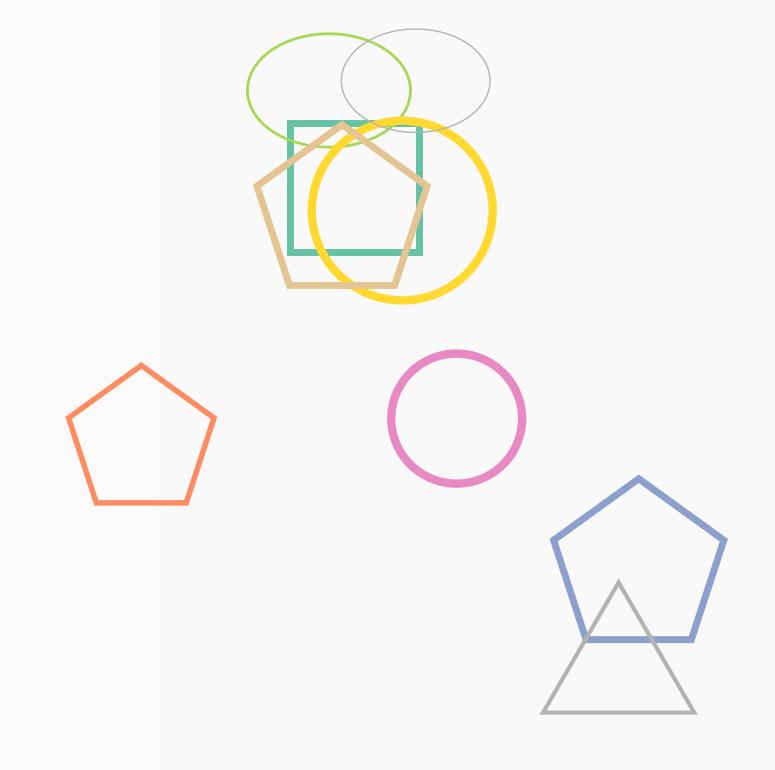[{"shape": "square", "thickness": 2.5, "radius": 0.42, "center": [0.458, 0.756]}, {"shape": "pentagon", "thickness": 2, "radius": 0.49, "center": [0.182, 0.427]}, {"shape": "pentagon", "thickness": 2.5, "radius": 0.58, "center": [0.824, 0.263]}, {"shape": "circle", "thickness": 3, "radius": 0.42, "center": [0.589, 0.456]}, {"shape": "oval", "thickness": 1, "radius": 0.53, "center": [0.424, 0.883]}, {"shape": "circle", "thickness": 3, "radius": 0.58, "center": [0.519, 0.727]}, {"shape": "pentagon", "thickness": 2.5, "radius": 0.58, "center": [0.441, 0.723]}, {"shape": "oval", "thickness": 0.5, "radius": 0.48, "center": [0.536, 0.895]}, {"shape": "triangle", "thickness": 1.5, "radius": 0.56, "center": [0.798, 0.131]}]